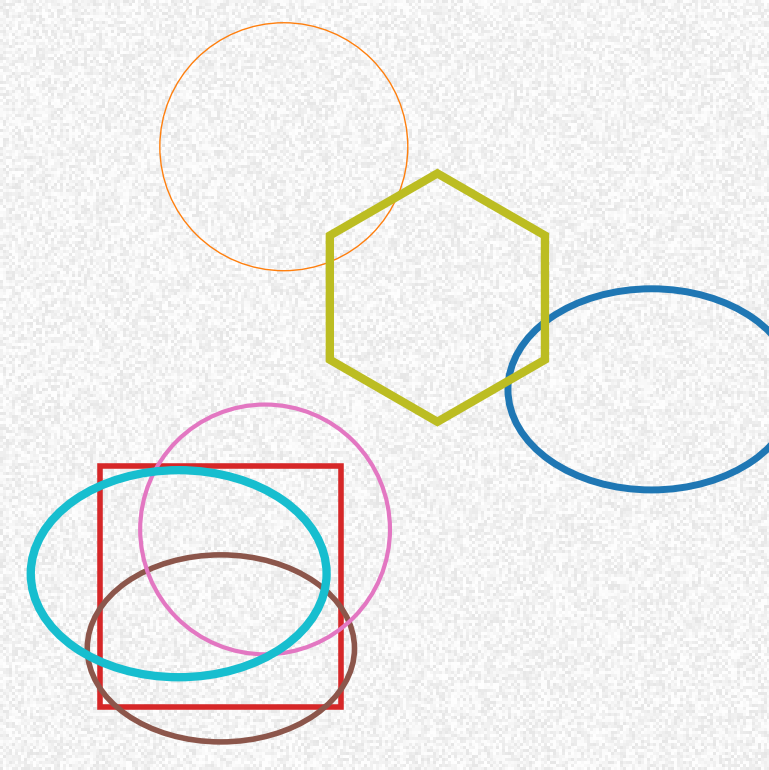[{"shape": "oval", "thickness": 2.5, "radius": 0.93, "center": [0.846, 0.494]}, {"shape": "circle", "thickness": 0.5, "radius": 0.81, "center": [0.369, 0.809]}, {"shape": "square", "thickness": 2, "radius": 0.78, "center": [0.286, 0.238]}, {"shape": "oval", "thickness": 2, "radius": 0.87, "center": [0.287, 0.158]}, {"shape": "circle", "thickness": 1.5, "radius": 0.81, "center": [0.344, 0.312]}, {"shape": "hexagon", "thickness": 3, "radius": 0.81, "center": [0.568, 0.613]}, {"shape": "oval", "thickness": 3, "radius": 0.96, "center": [0.232, 0.255]}]